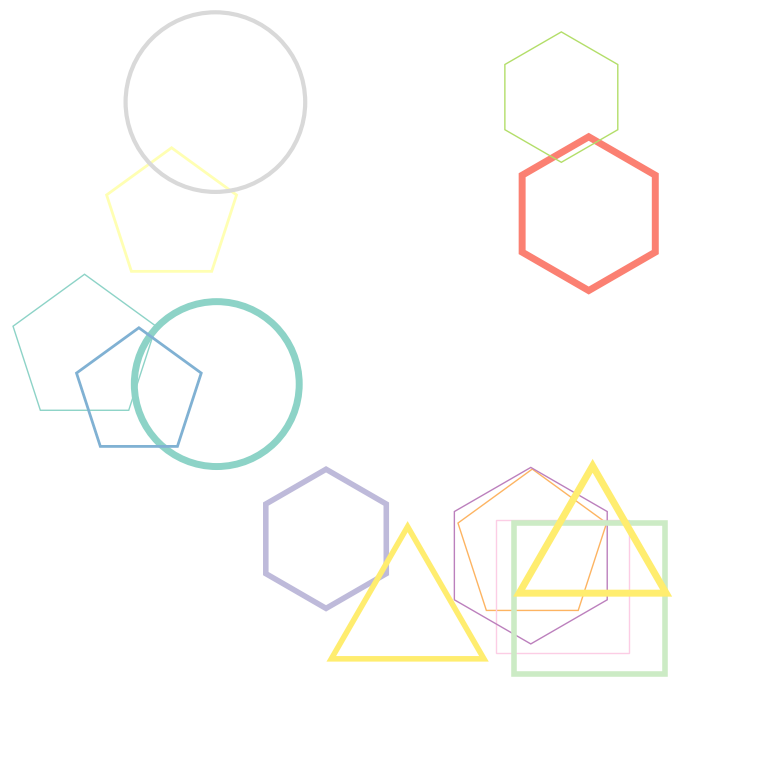[{"shape": "circle", "thickness": 2.5, "radius": 0.54, "center": [0.282, 0.501]}, {"shape": "pentagon", "thickness": 0.5, "radius": 0.49, "center": [0.11, 0.546]}, {"shape": "pentagon", "thickness": 1, "radius": 0.44, "center": [0.223, 0.719]}, {"shape": "hexagon", "thickness": 2, "radius": 0.45, "center": [0.423, 0.3]}, {"shape": "hexagon", "thickness": 2.5, "radius": 0.5, "center": [0.765, 0.723]}, {"shape": "pentagon", "thickness": 1, "radius": 0.43, "center": [0.18, 0.489]}, {"shape": "pentagon", "thickness": 0.5, "radius": 0.51, "center": [0.691, 0.289]}, {"shape": "hexagon", "thickness": 0.5, "radius": 0.42, "center": [0.729, 0.874]}, {"shape": "square", "thickness": 0.5, "radius": 0.43, "center": [0.731, 0.238]}, {"shape": "circle", "thickness": 1.5, "radius": 0.58, "center": [0.28, 0.867]}, {"shape": "hexagon", "thickness": 0.5, "radius": 0.57, "center": [0.689, 0.278]}, {"shape": "square", "thickness": 2, "radius": 0.49, "center": [0.766, 0.223]}, {"shape": "triangle", "thickness": 2.5, "radius": 0.55, "center": [0.77, 0.285]}, {"shape": "triangle", "thickness": 2, "radius": 0.57, "center": [0.529, 0.202]}]